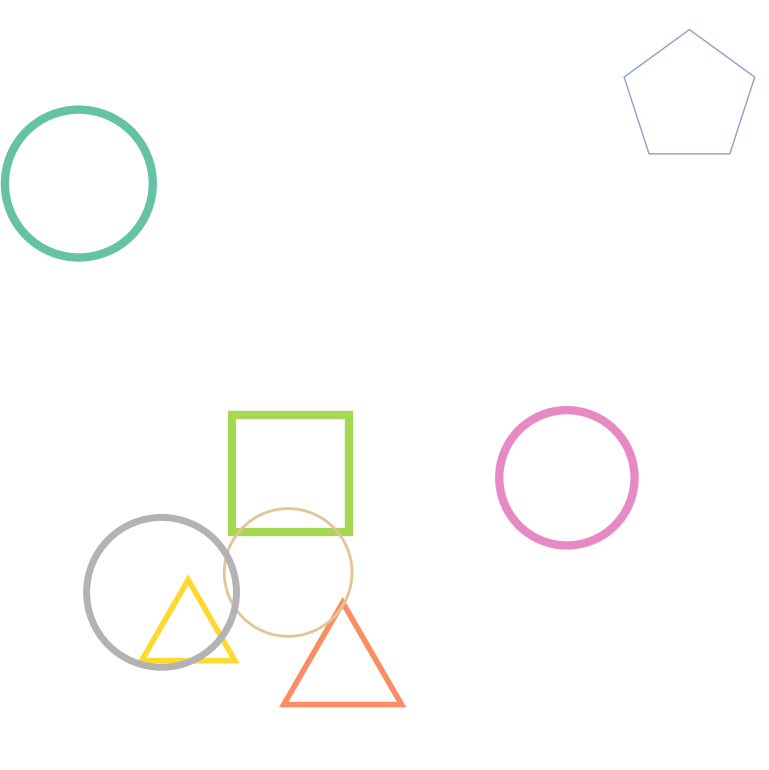[{"shape": "circle", "thickness": 3, "radius": 0.48, "center": [0.102, 0.762]}, {"shape": "triangle", "thickness": 2, "radius": 0.44, "center": [0.445, 0.129]}, {"shape": "pentagon", "thickness": 0.5, "radius": 0.45, "center": [0.895, 0.872]}, {"shape": "circle", "thickness": 3, "radius": 0.44, "center": [0.736, 0.379]}, {"shape": "square", "thickness": 3, "radius": 0.38, "center": [0.378, 0.385]}, {"shape": "triangle", "thickness": 2, "radius": 0.35, "center": [0.244, 0.177]}, {"shape": "circle", "thickness": 1, "radius": 0.41, "center": [0.374, 0.257]}, {"shape": "circle", "thickness": 2.5, "radius": 0.49, "center": [0.21, 0.231]}]